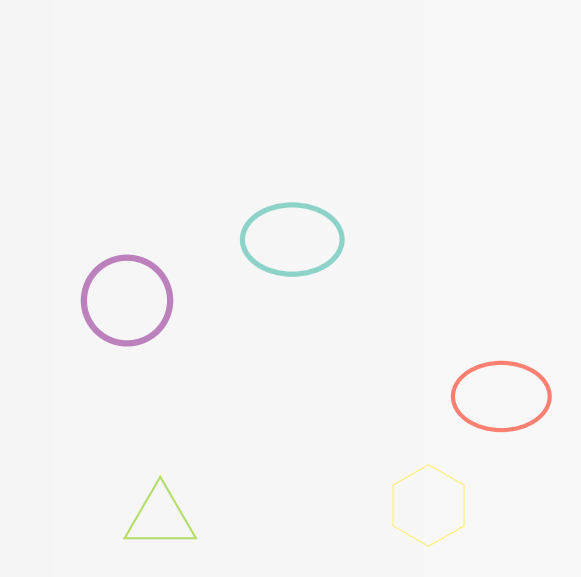[{"shape": "oval", "thickness": 2.5, "radius": 0.43, "center": [0.503, 0.584]}, {"shape": "oval", "thickness": 2, "radius": 0.42, "center": [0.862, 0.313]}, {"shape": "triangle", "thickness": 1, "radius": 0.35, "center": [0.276, 0.103]}, {"shape": "circle", "thickness": 3, "radius": 0.37, "center": [0.219, 0.479]}, {"shape": "hexagon", "thickness": 0.5, "radius": 0.35, "center": [0.737, 0.124]}]